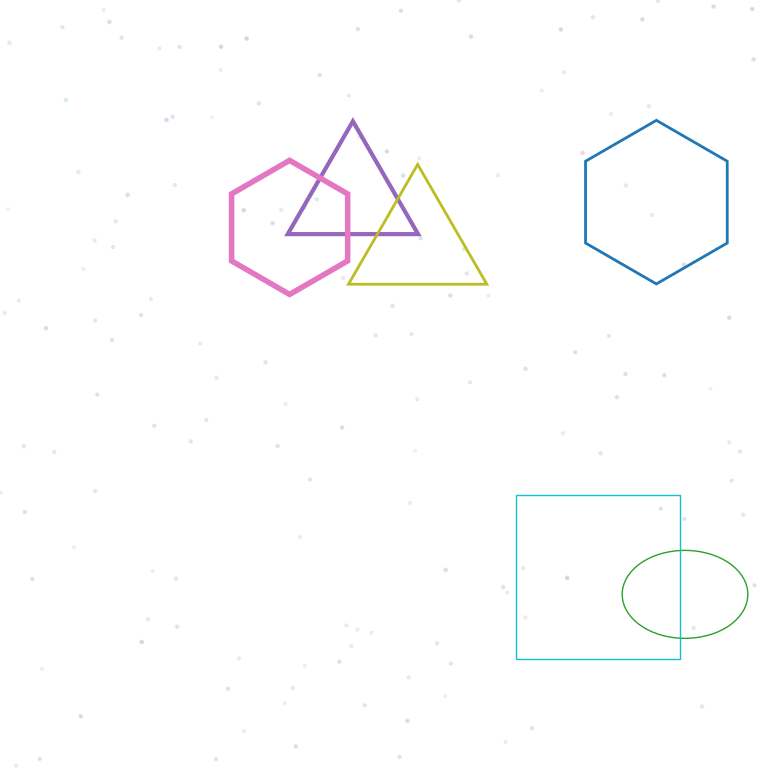[{"shape": "hexagon", "thickness": 1, "radius": 0.53, "center": [0.852, 0.737]}, {"shape": "oval", "thickness": 0.5, "radius": 0.41, "center": [0.89, 0.228]}, {"shape": "triangle", "thickness": 1.5, "radius": 0.49, "center": [0.458, 0.745]}, {"shape": "hexagon", "thickness": 2, "radius": 0.44, "center": [0.376, 0.705]}, {"shape": "triangle", "thickness": 1, "radius": 0.52, "center": [0.542, 0.683]}, {"shape": "square", "thickness": 0.5, "radius": 0.53, "center": [0.776, 0.251]}]